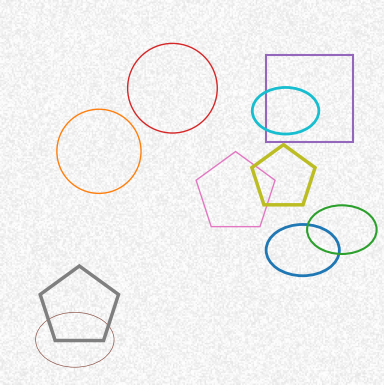[{"shape": "oval", "thickness": 2, "radius": 0.48, "center": [0.786, 0.35]}, {"shape": "circle", "thickness": 1, "radius": 0.55, "center": [0.257, 0.607]}, {"shape": "oval", "thickness": 1.5, "radius": 0.45, "center": [0.888, 0.404]}, {"shape": "circle", "thickness": 1, "radius": 0.58, "center": [0.448, 0.771]}, {"shape": "square", "thickness": 1.5, "radius": 0.57, "center": [0.804, 0.743]}, {"shape": "oval", "thickness": 0.5, "radius": 0.51, "center": [0.194, 0.117]}, {"shape": "pentagon", "thickness": 1, "radius": 0.54, "center": [0.612, 0.499]}, {"shape": "pentagon", "thickness": 2.5, "radius": 0.53, "center": [0.206, 0.202]}, {"shape": "pentagon", "thickness": 2.5, "radius": 0.43, "center": [0.736, 0.538]}, {"shape": "oval", "thickness": 2, "radius": 0.43, "center": [0.742, 0.712]}]